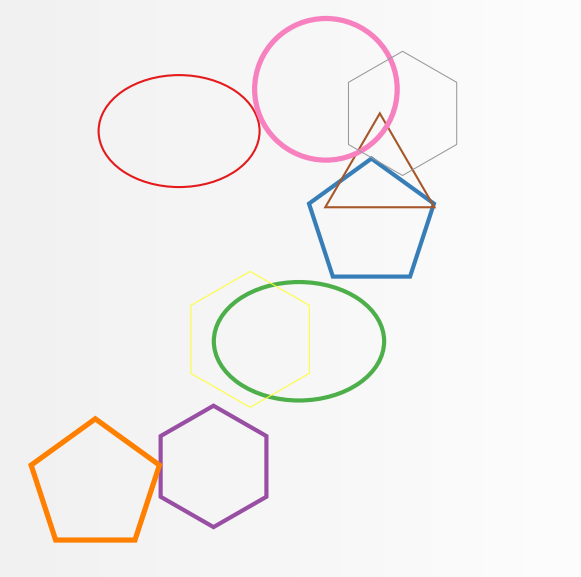[{"shape": "oval", "thickness": 1, "radius": 0.69, "center": [0.308, 0.772]}, {"shape": "pentagon", "thickness": 2, "radius": 0.56, "center": [0.639, 0.612]}, {"shape": "oval", "thickness": 2, "radius": 0.73, "center": [0.514, 0.408]}, {"shape": "hexagon", "thickness": 2, "radius": 0.53, "center": [0.367, 0.191]}, {"shape": "pentagon", "thickness": 2.5, "radius": 0.58, "center": [0.164, 0.158]}, {"shape": "hexagon", "thickness": 0.5, "radius": 0.59, "center": [0.43, 0.411]}, {"shape": "triangle", "thickness": 1, "radius": 0.54, "center": [0.653, 0.694]}, {"shape": "circle", "thickness": 2.5, "radius": 0.61, "center": [0.561, 0.845]}, {"shape": "hexagon", "thickness": 0.5, "radius": 0.54, "center": [0.693, 0.803]}]